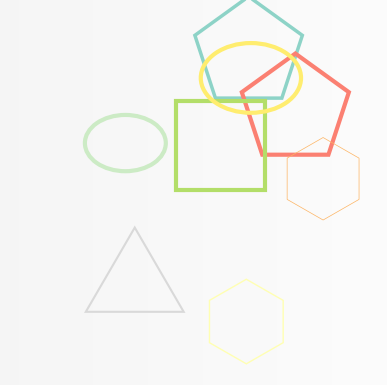[{"shape": "pentagon", "thickness": 2.5, "radius": 0.73, "center": [0.642, 0.863]}, {"shape": "hexagon", "thickness": 1, "radius": 0.55, "center": [0.636, 0.165]}, {"shape": "pentagon", "thickness": 3, "radius": 0.73, "center": [0.762, 0.716]}, {"shape": "hexagon", "thickness": 0.5, "radius": 0.54, "center": [0.834, 0.536]}, {"shape": "square", "thickness": 3, "radius": 0.58, "center": [0.569, 0.622]}, {"shape": "triangle", "thickness": 1.5, "radius": 0.73, "center": [0.348, 0.263]}, {"shape": "oval", "thickness": 3, "radius": 0.52, "center": [0.324, 0.628]}, {"shape": "oval", "thickness": 3, "radius": 0.65, "center": [0.647, 0.798]}]